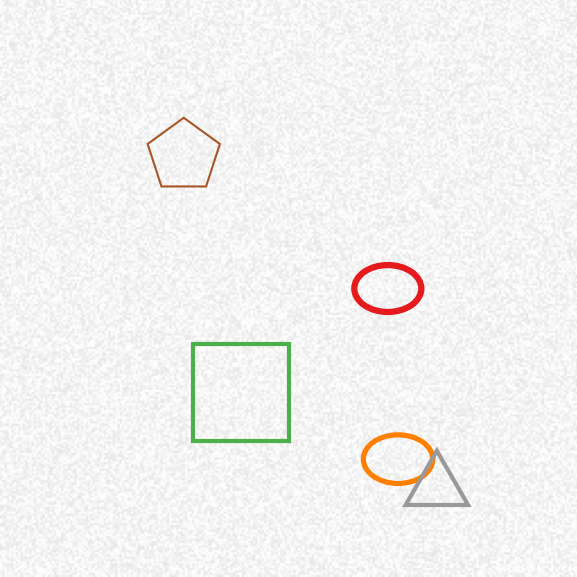[{"shape": "oval", "thickness": 3, "radius": 0.29, "center": [0.672, 0.5]}, {"shape": "square", "thickness": 2, "radius": 0.42, "center": [0.418, 0.319]}, {"shape": "oval", "thickness": 2.5, "radius": 0.3, "center": [0.689, 0.204]}, {"shape": "pentagon", "thickness": 1, "radius": 0.33, "center": [0.318, 0.729]}, {"shape": "triangle", "thickness": 2, "radius": 0.31, "center": [0.756, 0.156]}]